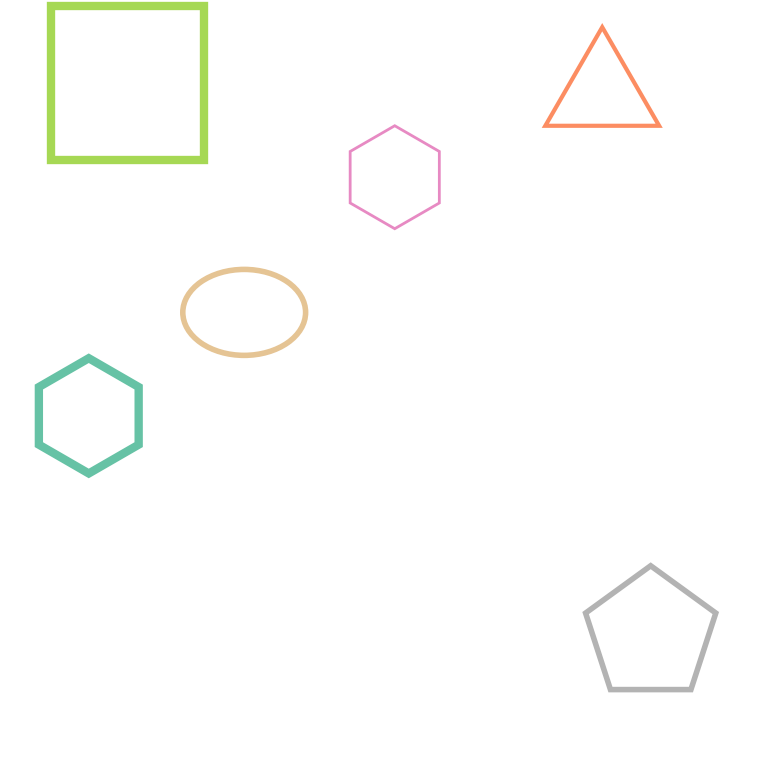[{"shape": "hexagon", "thickness": 3, "radius": 0.37, "center": [0.115, 0.46]}, {"shape": "triangle", "thickness": 1.5, "radius": 0.43, "center": [0.782, 0.879]}, {"shape": "hexagon", "thickness": 1, "radius": 0.33, "center": [0.513, 0.77]}, {"shape": "square", "thickness": 3, "radius": 0.5, "center": [0.166, 0.892]}, {"shape": "oval", "thickness": 2, "radius": 0.4, "center": [0.317, 0.594]}, {"shape": "pentagon", "thickness": 2, "radius": 0.44, "center": [0.845, 0.176]}]